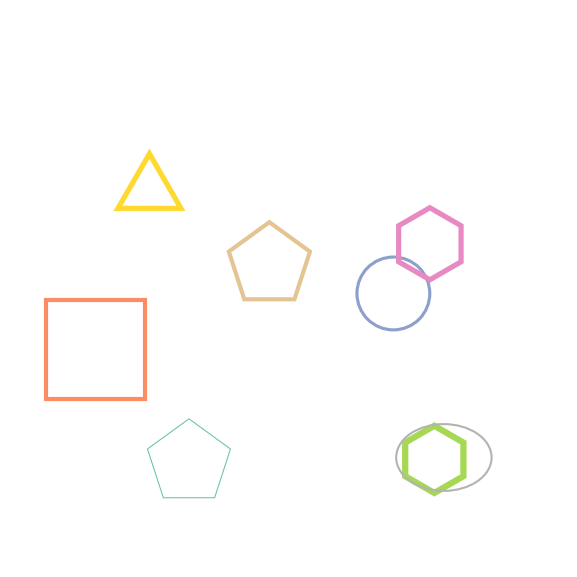[{"shape": "pentagon", "thickness": 0.5, "radius": 0.38, "center": [0.327, 0.198]}, {"shape": "square", "thickness": 2, "radius": 0.43, "center": [0.165, 0.394]}, {"shape": "circle", "thickness": 1.5, "radius": 0.32, "center": [0.681, 0.491]}, {"shape": "hexagon", "thickness": 2.5, "radius": 0.31, "center": [0.744, 0.577]}, {"shape": "hexagon", "thickness": 3, "radius": 0.29, "center": [0.752, 0.204]}, {"shape": "triangle", "thickness": 2.5, "radius": 0.31, "center": [0.259, 0.67]}, {"shape": "pentagon", "thickness": 2, "radius": 0.37, "center": [0.466, 0.541]}, {"shape": "oval", "thickness": 1, "radius": 0.41, "center": [0.769, 0.207]}]